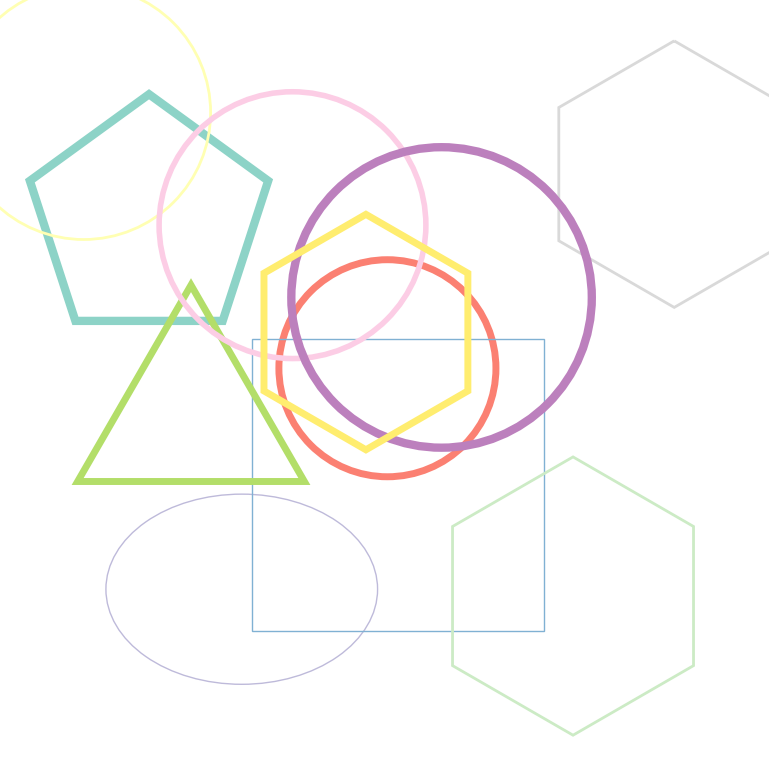[{"shape": "pentagon", "thickness": 3, "radius": 0.81, "center": [0.194, 0.715]}, {"shape": "circle", "thickness": 1, "radius": 0.82, "center": [0.109, 0.854]}, {"shape": "oval", "thickness": 0.5, "radius": 0.88, "center": [0.314, 0.235]}, {"shape": "circle", "thickness": 2.5, "radius": 0.7, "center": [0.503, 0.522]}, {"shape": "square", "thickness": 0.5, "radius": 0.95, "center": [0.517, 0.37]}, {"shape": "triangle", "thickness": 2.5, "radius": 0.85, "center": [0.248, 0.46]}, {"shape": "circle", "thickness": 2, "radius": 0.87, "center": [0.38, 0.708]}, {"shape": "hexagon", "thickness": 1, "radius": 0.87, "center": [0.876, 0.774]}, {"shape": "circle", "thickness": 3, "radius": 0.98, "center": [0.573, 0.614]}, {"shape": "hexagon", "thickness": 1, "radius": 0.9, "center": [0.744, 0.226]}, {"shape": "hexagon", "thickness": 2.5, "radius": 0.76, "center": [0.475, 0.569]}]